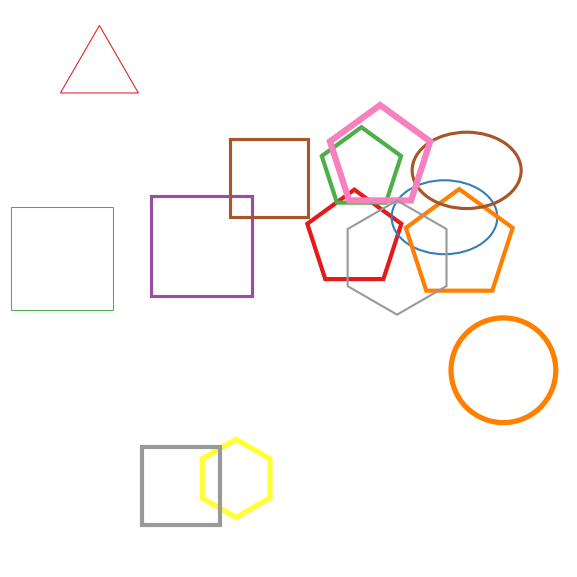[{"shape": "triangle", "thickness": 0.5, "radius": 0.39, "center": [0.172, 0.877]}, {"shape": "pentagon", "thickness": 2, "radius": 0.43, "center": [0.614, 0.585]}, {"shape": "oval", "thickness": 1, "radius": 0.46, "center": [0.77, 0.623]}, {"shape": "square", "thickness": 0.5, "radius": 0.44, "center": [0.107, 0.551]}, {"shape": "pentagon", "thickness": 2, "radius": 0.36, "center": [0.626, 0.707]}, {"shape": "square", "thickness": 1.5, "radius": 0.43, "center": [0.349, 0.574]}, {"shape": "circle", "thickness": 2.5, "radius": 0.45, "center": [0.872, 0.358]}, {"shape": "pentagon", "thickness": 2, "radius": 0.49, "center": [0.795, 0.574]}, {"shape": "hexagon", "thickness": 2.5, "radius": 0.34, "center": [0.409, 0.171]}, {"shape": "square", "thickness": 1.5, "radius": 0.34, "center": [0.466, 0.69]}, {"shape": "oval", "thickness": 1.5, "radius": 0.47, "center": [0.808, 0.704]}, {"shape": "pentagon", "thickness": 3, "radius": 0.46, "center": [0.658, 0.726]}, {"shape": "square", "thickness": 2, "radius": 0.34, "center": [0.314, 0.157]}, {"shape": "hexagon", "thickness": 1, "radius": 0.49, "center": [0.688, 0.553]}]